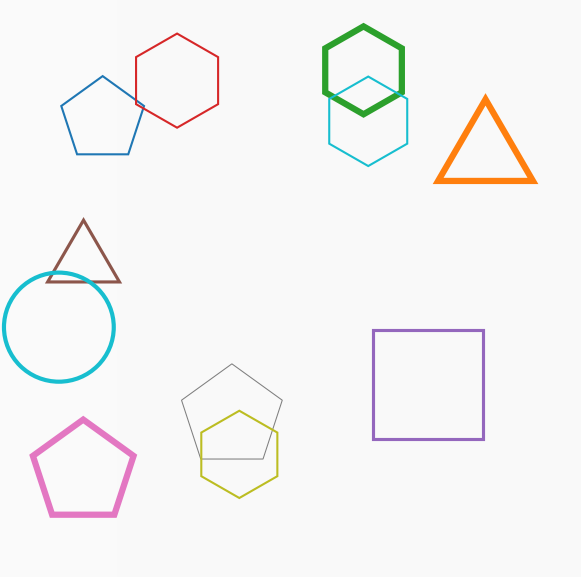[{"shape": "pentagon", "thickness": 1, "radius": 0.37, "center": [0.177, 0.792]}, {"shape": "triangle", "thickness": 3, "radius": 0.47, "center": [0.835, 0.733]}, {"shape": "hexagon", "thickness": 3, "radius": 0.38, "center": [0.625, 0.877]}, {"shape": "hexagon", "thickness": 1, "radius": 0.41, "center": [0.305, 0.86]}, {"shape": "square", "thickness": 1.5, "radius": 0.47, "center": [0.737, 0.333]}, {"shape": "triangle", "thickness": 1.5, "radius": 0.36, "center": [0.144, 0.547]}, {"shape": "pentagon", "thickness": 3, "radius": 0.46, "center": [0.143, 0.182]}, {"shape": "pentagon", "thickness": 0.5, "radius": 0.46, "center": [0.399, 0.278]}, {"shape": "hexagon", "thickness": 1, "radius": 0.38, "center": [0.412, 0.212]}, {"shape": "circle", "thickness": 2, "radius": 0.47, "center": [0.101, 0.433]}, {"shape": "hexagon", "thickness": 1, "radius": 0.39, "center": [0.634, 0.789]}]